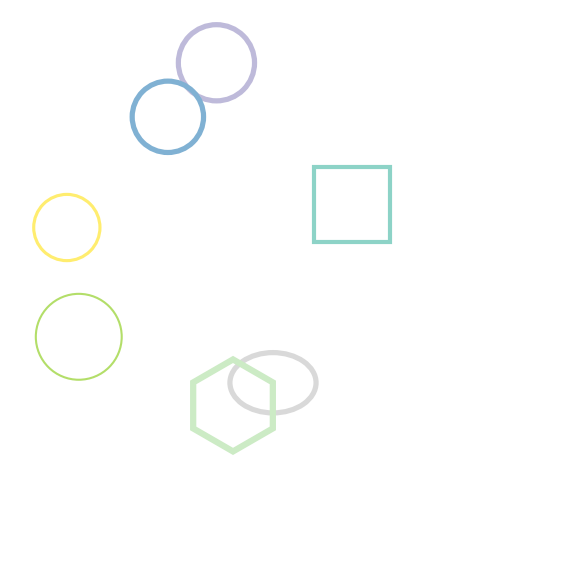[{"shape": "square", "thickness": 2, "radius": 0.33, "center": [0.61, 0.645]}, {"shape": "circle", "thickness": 2.5, "radius": 0.33, "center": [0.375, 0.89]}, {"shape": "circle", "thickness": 2.5, "radius": 0.31, "center": [0.291, 0.797]}, {"shape": "circle", "thickness": 1, "radius": 0.37, "center": [0.136, 0.416]}, {"shape": "oval", "thickness": 2.5, "radius": 0.37, "center": [0.473, 0.336]}, {"shape": "hexagon", "thickness": 3, "radius": 0.4, "center": [0.403, 0.297]}, {"shape": "circle", "thickness": 1.5, "radius": 0.29, "center": [0.116, 0.605]}]